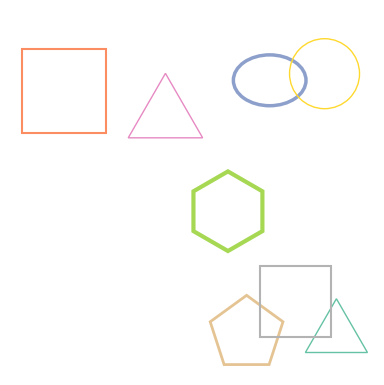[{"shape": "triangle", "thickness": 1, "radius": 0.47, "center": [0.874, 0.131]}, {"shape": "square", "thickness": 1.5, "radius": 0.54, "center": [0.167, 0.764]}, {"shape": "oval", "thickness": 2.5, "radius": 0.47, "center": [0.7, 0.791]}, {"shape": "triangle", "thickness": 1, "radius": 0.56, "center": [0.43, 0.698]}, {"shape": "hexagon", "thickness": 3, "radius": 0.52, "center": [0.592, 0.451]}, {"shape": "circle", "thickness": 1, "radius": 0.45, "center": [0.843, 0.809]}, {"shape": "pentagon", "thickness": 2, "radius": 0.5, "center": [0.641, 0.133]}, {"shape": "square", "thickness": 1.5, "radius": 0.46, "center": [0.767, 0.216]}]